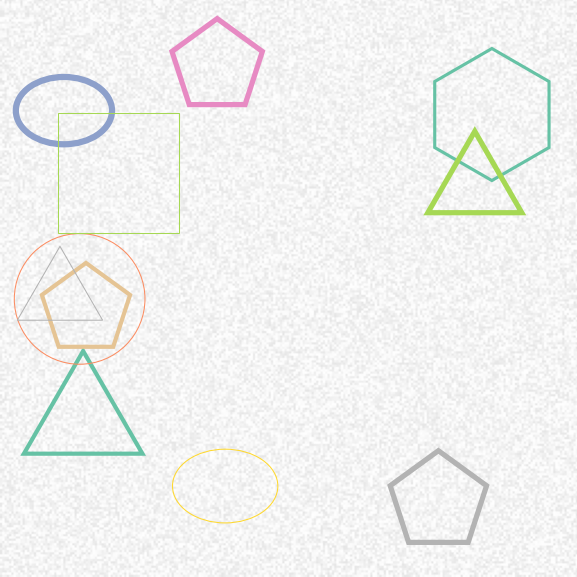[{"shape": "triangle", "thickness": 2, "radius": 0.59, "center": [0.144, 0.273]}, {"shape": "hexagon", "thickness": 1.5, "radius": 0.57, "center": [0.852, 0.801]}, {"shape": "circle", "thickness": 0.5, "radius": 0.57, "center": [0.138, 0.482]}, {"shape": "oval", "thickness": 3, "radius": 0.42, "center": [0.111, 0.808]}, {"shape": "pentagon", "thickness": 2.5, "radius": 0.41, "center": [0.376, 0.885]}, {"shape": "triangle", "thickness": 2.5, "radius": 0.47, "center": [0.822, 0.678]}, {"shape": "square", "thickness": 0.5, "radius": 0.52, "center": [0.205, 0.699]}, {"shape": "oval", "thickness": 0.5, "radius": 0.46, "center": [0.39, 0.157]}, {"shape": "pentagon", "thickness": 2, "radius": 0.4, "center": [0.149, 0.464]}, {"shape": "triangle", "thickness": 0.5, "radius": 0.43, "center": [0.104, 0.487]}, {"shape": "pentagon", "thickness": 2.5, "radius": 0.44, "center": [0.759, 0.131]}]